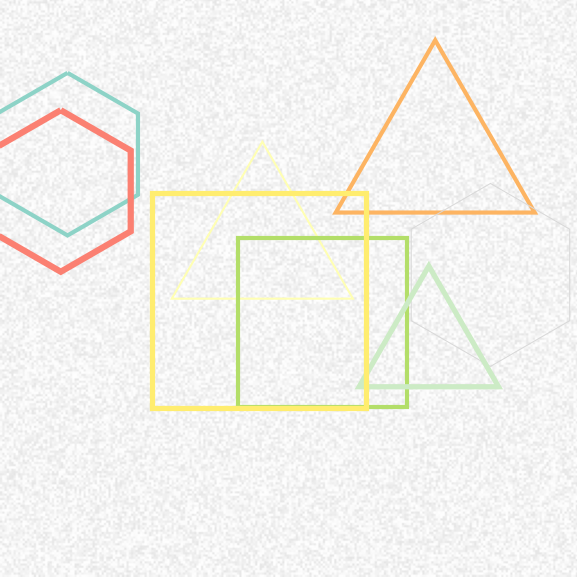[{"shape": "hexagon", "thickness": 2, "radius": 0.7, "center": [0.117, 0.732]}, {"shape": "triangle", "thickness": 1, "radius": 0.91, "center": [0.454, 0.573]}, {"shape": "hexagon", "thickness": 3, "radius": 0.7, "center": [0.105, 0.668]}, {"shape": "triangle", "thickness": 2, "radius": 0.99, "center": [0.754, 0.731]}, {"shape": "square", "thickness": 2, "radius": 0.73, "center": [0.559, 0.44]}, {"shape": "hexagon", "thickness": 0.5, "radius": 0.79, "center": [0.849, 0.523]}, {"shape": "triangle", "thickness": 2.5, "radius": 0.7, "center": [0.743, 0.399]}, {"shape": "square", "thickness": 2.5, "radius": 0.93, "center": [0.449, 0.479]}]